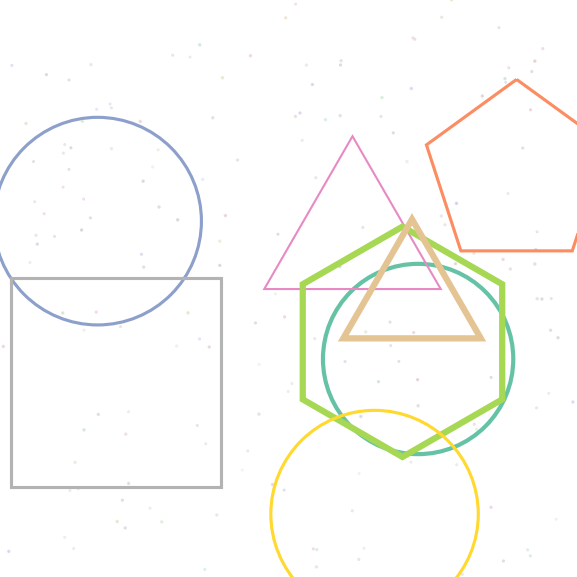[{"shape": "circle", "thickness": 2, "radius": 0.82, "center": [0.724, 0.378]}, {"shape": "pentagon", "thickness": 1.5, "radius": 0.82, "center": [0.895, 0.698]}, {"shape": "circle", "thickness": 1.5, "radius": 0.9, "center": [0.169, 0.616]}, {"shape": "triangle", "thickness": 1, "radius": 0.88, "center": [0.61, 0.587]}, {"shape": "hexagon", "thickness": 3, "radius": 1.0, "center": [0.697, 0.407]}, {"shape": "circle", "thickness": 1.5, "radius": 0.9, "center": [0.649, 0.109]}, {"shape": "triangle", "thickness": 3, "radius": 0.69, "center": [0.713, 0.482]}, {"shape": "square", "thickness": 1.5, "radius": 0.91, "center": [0.201, 0.337]}]